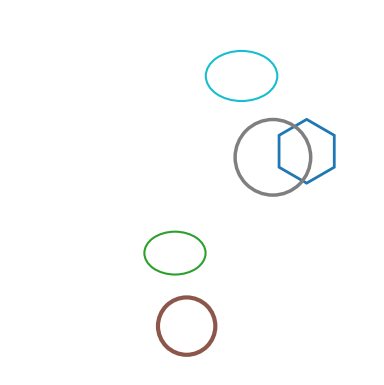[{"shape": "hexagon", "thickness": 2, "radius": 0.41, "center": [0.797, 0.607]}, {"shape": "oval", "thickness": 1.5, "radius": 0.4, "center": [0.454, 0.343]}, {"shape": "circle", "thickness": 3, "radius": 0.37, "center": [0.485, 0.153]}, {"shape": "circle", "thickness": 2.5, "radius": 0.49, "center": [0.709, 0.591]}, {"shape": "oval", "thickness": 1.5, "radius": 0.46, "center": [0.627, 0.803]}]